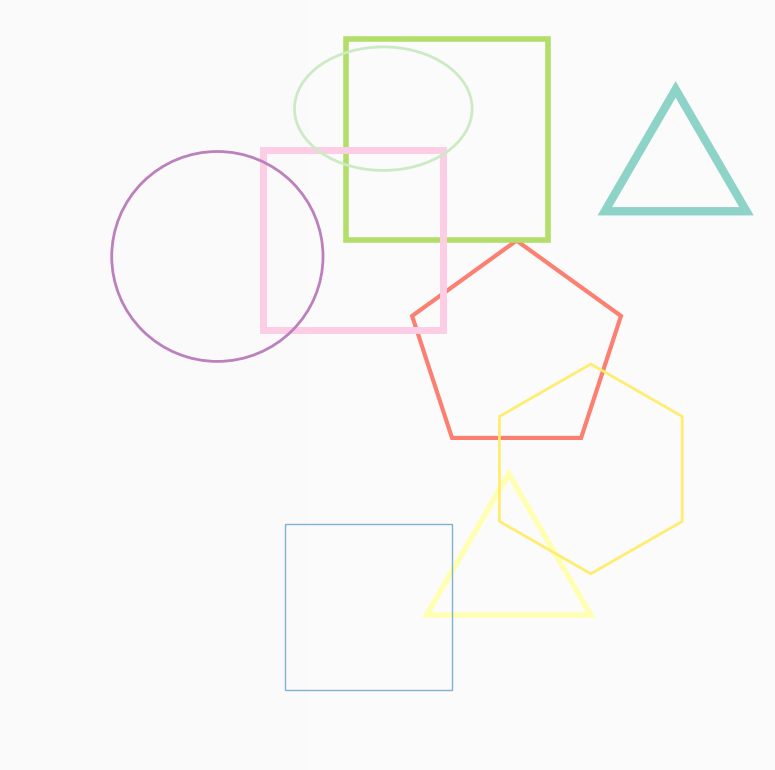[{"shape": "triangle", "thickness": 3, "radius": 0.53, "center": [0.872, 0.778]}, {"shape": "triangle", "thickness": 2, "radius": 0.61, "center": [0.656, 0.263]}, {"shape": "pentagon", "thickness": 1.5, "radius": 0.71, "center": [0.667, 0.546]}, {"shape": "square", "thickness": 0.5, "radius": 0.54, "center": [0.476, 0.212]}, {"shape": "square", "thickness": 2, "radius": 0.65, "center": [0.577, 0.819]}, {"shape": "square", "thickness": 2.5, "radius": 0.58, "center": [0.455, 0.688]}, {"shape": "circle", "thickness": 1, "radius": 0.68, "center": [0.28, 0.667]}, {"shape": "oval", "thickness": 1, "radius": 0.57, "center": [0.495, 0.859]}, {"shape": "hexagon", "thickness": 1, "radius": 0.68, "center": [0.762, 0.391]}]